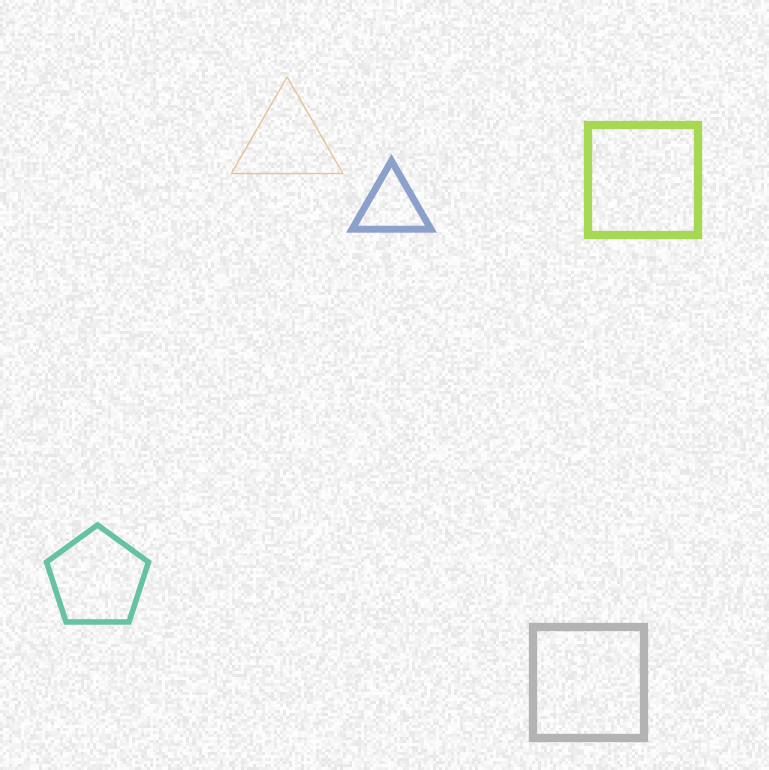[{"shape": "pentagon", "thickness": 2, "radius": 0.35, "center": [0.127, 0.249]}, {"shape": "triangle", "thickness": 2.5, "radius": 0.3, "center": [0.508, 0.732]}, {"shape": "square", "thickness": 3, "radius": 0.35, "center": [0.835, 0.766]}, {"shape": "triangle", "thickness": 0.5, "radius": 0.42, "center": [0.373, 0.816]}, {"shape": "square", "thickness": 3, "radius": 0.36, "center": [0.764, 0.114]}]